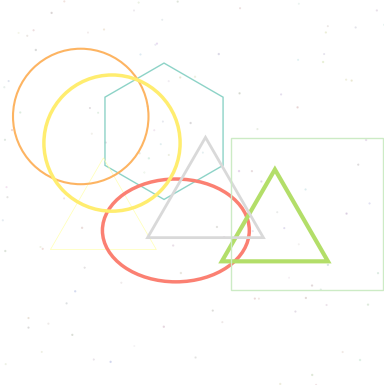[{"shape": "hexagon", "thickness": 1, "radius": 0.89, "center": [0.426, 0.659]}, {"shape": "triangle", "thickness": 0.5, "radius": 0.79, "center": [0.269, 0.431]}, {"shape": "oval", "thickness": 2.5, "radius": 0.95, "center": [0.457, 0.401]}, {"shape": "circle", "thickness": 1.5, "radius": 0.88, "center": [0.21, 0.698]}, {"shape": "triangle", "thickness": 3, "radius": 0.8, "center": [0.714, 0.401]}, {"shape": "triangle", "thickness": 2, "radius": 0.87, "center": [0.534, 0.47]}, {"shape": "square", "thickness": 1, "radius": 0.99, "center": [0.797, 0.444]}, {"shape": "circle", "thickness": 2.5, "radius": 0.88, "center": [0.291, 0.628]}]